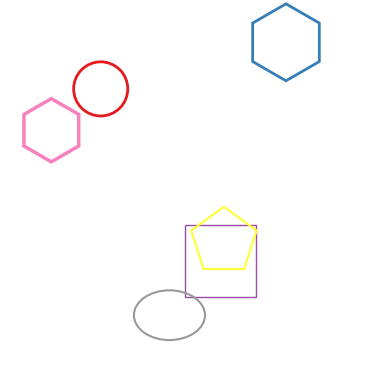[{"shape": "circle", "thickness": 2, "radius": 0.35, "center": [0.262, 0.769]}, {"shape": "hexagon", "thickness": 2, "radius": 0.5, "center": [0.743, 0.89]}, {"shape": "square", "thickness": 1, "radius": 0.46, "center": [0.572, 0.322]}, {"shape": "pentagon", "thickness": 1.5, "radius": 0.45, "center": [0.582, 0.373]}, {"shape": "hexagon", "thickness": 2.5, "radius": 0.41, "center": [0.133, 0.662]}, {"shape": "oval", "thickness": 1.5, "radius": 0.46, "center": [0.44, 0.181]}]